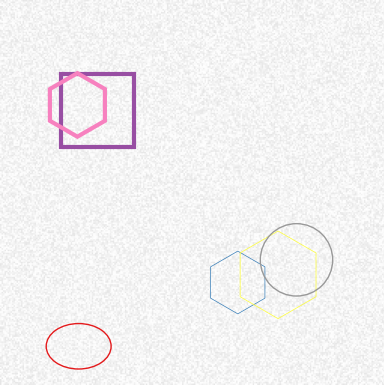[{"shape": "oval", "thickness": 1, "radius": 0.42, "center": [0.204, 0.101]}, {"shape": "hexagon", "thickness": 0.5, "radius": 0.41, "center": [0.618, 0.266]}, {"shape": "square", "thickness": 3, "radius": 0.47, "center": [0.254, 0.713]}, {"shape": "hexagon", "thickness": 0.5, "radius": 0.57, "center": [0.722, 0.286]}, {"shape": "hexagon", "thickness": 3, "radius": 0.41, "center": [0.201, 0.727]}, {"shape": "circle", "thickness": 1, "radius": 0.47, "center": [0.77, 0.325]}]